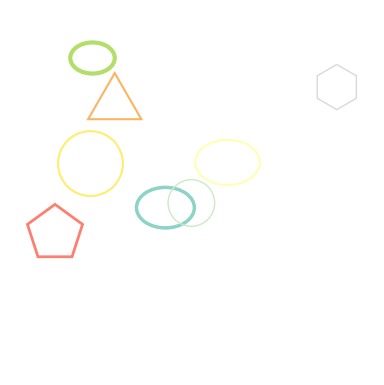[{"shape": "oval", "thickness": 2.5, "radius": 0.38, "center": [0.43, 0.461]}, {"shape": "oval", "thickness": 1.5, "radius": 0.42, "center": [0.591, 0.578]}, {"shape": "pentagon", "thickness": 2, "radius": 0.38, "center": [0.143, 0.394]}, {"shape": "triangle", "thickness": 1.5, "radius": 0.4, "center": [0.298, 0.73]}, {"shape": "oval", "thickness": 3, "radius": 0.29, "center": [0.24, 0.849]}, {"shape": "hexagon", "thickness": 1, "radius": 0.29, "center": [0.875, 0.774]}, {"shape": "circle", "thickness": 1, "radius": 0.3, "center": [0.497, 0.473]}, {"shape": "circle", "thickness": 1.5, "radius": 0.42, "center": [0.235, 0.575]}]